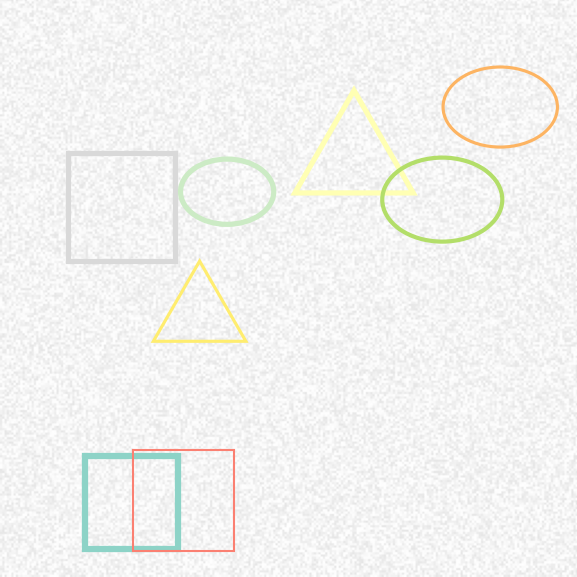[{"shape": "square", "thickness": 3, "radius": 0.4, "center": [0.227, 0.13]}, {"shape": "triangle", "thickness": 2.5, "radius": 0.59, "center": [0.613, 0.724]}, {"shape": "square", "thickness": 1, "radius": 0.44, "center": [0.318, 0.132]}, {"shape": "oval", "thickness": 1.5, "radius": 0.5, "center": [0.866, 0.814]}, {"shape": "oval", "thickness": 2, "radius": 0.52, "center": [0.766, 0.653]}, {"shape": "square", "thickness": 2.5, "radius": 0.47, "center": [0.211, 0.641]}, {"shape": "oval", "thickness": 2.5, "radius": 0.4, "center": [0.393, 0.667]}, {"shape": "triangle", "thickness": 1.5, "radius": 0.46, "center": [0.346, 0.454]}]